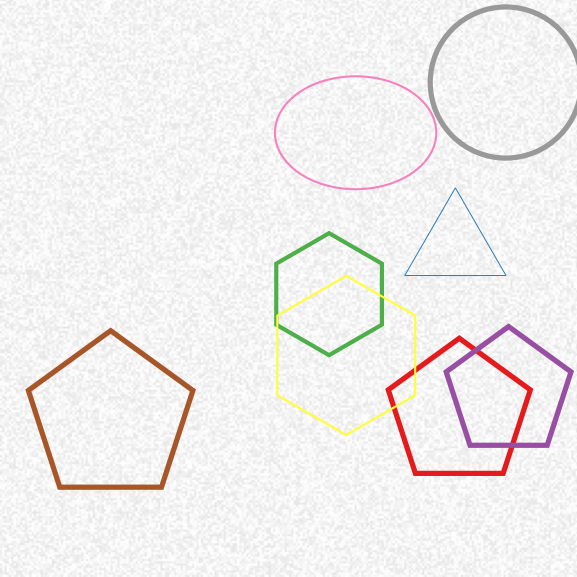[{"shape": "pentagon", "thickness": 2.5, "radius": 0.65, "center": [0.795, 0.284]}, {"shape": "triangle", "thickness": 0.5, "radius": 0.51, "center": [0.789, 0.573]}, {"shape": "hexagon", "thickness": 2, "radius": 0.53, "center": [0.57, 0.49]}, {"shape": "pentagon", "thickness": 2.5, "radius": 0.57, "center": [0.881, 0.32]}, {"shape": "hexagon", "thickness": 1, "radius": 0.69, "center": [0.6, 0.384]}, {"shape": "pentagon", "thickness": 2.5, "radius": 0.75, "center": [0.192, 0.277]}, {"shape": "oval", "thickness": 1, "radius": 0.7, "center": [0.616, 0.769]}, {"shape": "circle", "thickness": 2.5, "radius": 0.65, "center": [0.876, 0.856]}]